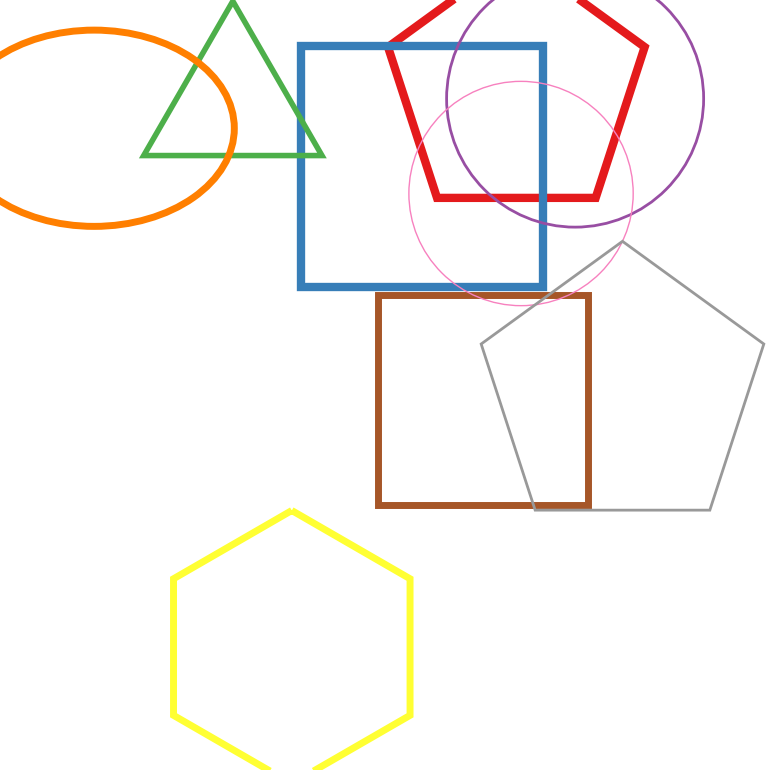[{"shape": "pentagon", "thickness": 3, "radius": 0.88, "center": [0.671, 0.885]}, {"shape": "square", "thickness": 3, "radius": 0.78, "center": [0.548, 0.784]}, {"shape": "triangle", "thickness": 2, "radius": 0.67, "center": [0.302, 0.865]}, {"shape": "circle", "thickness": 1, "radius": 0.83, "center": [0.747, 0.872]}, {"shape": "oval", "thickness": 2.5, "radius": 0.91, "center": [0.122, 0.833]}, {"shape": "hexagon", "thickness": 2.5, "radius": 0.89, "center": [0.379, 0.16]}, {"shape": "square", "thickness": 2.5, "radius": 0.68, "center": [0.627, 0.481]}, {"shape": "circle", "thickness": 0.5, "radius": 0.73, "center": [0.677, 0.749]}, {"shape": "pentagon", "thickness": 1, "radius": 0.96, "center": [0.808, 0.494]}]